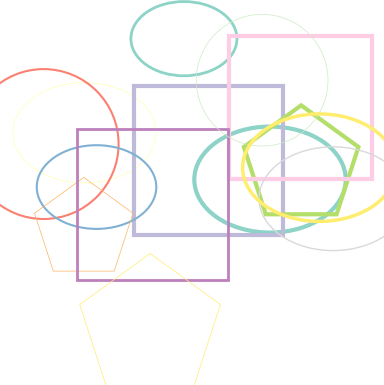[{"shape": "oval", "thickness": 3, "radius": 0.98, "center": [0.701, 0.534]}, {"shape": "oval", "thickness": 2, "radius": 0.69, "center": [0.478, 0.9]}, {"shape": "oval", "thickness": 0.5, "radius": 0.93, "center": [0.219, 0.655]}, {"shape": "square", "thickness": 3, "radius": 0.96, "center": [0.542, 0.584]}, {"shape": "circle", "thickness": 1.5, "radius": 0.97, "center": [0.113, 0.626]}, {"shape": "oval", "thickness": 1.5, "radius": 0.78, "center": [0.251, 0.514]}, {"shape": "pentagon", "thickness": 0.5, "radius": 0.67, "center": [0.218, 0.405]}, {"shape": "pentagon", "thickness": 3, "radius": 0.78, "center": [0.782, 0.57]}, {"shape": "square", "thickness": 3, "radius": 0.93, "center": [0.781, 0.721]}, {"shape": "oval", "thickness": 1, "radius": 0.96, "center": [0.865, 0.484]}, {"shape": "square", "thickness": 2, "radius": 0.98, "center": [0.396, 0.468]}, {"shape": "circle", "thickness": 0.5, "radius": 0.86, "center": [0.681, 0.792]}, {"shape": "oval", "thickness": 2.5, "radius": 1.0, "center": [0.83, 0.565]}, {"shape": "pentagon", "thickness": 0.5, "radius": 0.96, "center": [0.39, 0.15]}]